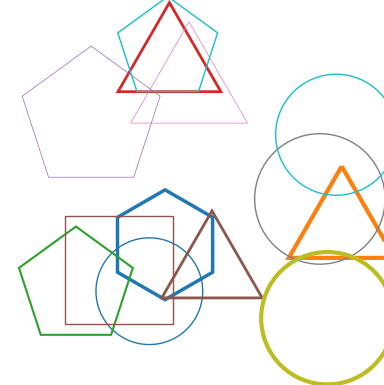[{"shape": "hexagon", "thickness": 2.5, "radius": 0.71, "center": [0.429, 0.364]}, {"shape": "circle", "thickness": 1, "radius": 0.69, "center": [0.388, 0.244]}, {"shape": "triangle", "thickness": 3, "radius": 0.79, "center": [0.888, 0.41]}, {"shape": "pentagon", "thickness": 1.5, "radius": 0.78, "center": [0.197, 0.256]}, {"shape": "triangle", "thickness": 2, "radius": 0.77, "center": [0.44, 0.839]}, {"shape": "pentagon", "thickness": 0.5, "radius": 0.94, "center": [0.237, 0.692]}, {"shape": "square", "thickness": 1, "radius": 0.7, "center": [0.309, 0.298]}, {"shape": "triangle", "thickness": 2, "radius": 0.75, "center": [0.551, 0.302]}, {"shape": "triangle", "thickness": 0.5, "radius": 0.88, "center": [0.491, 0.768]}, {"shape": "circle", "thickness": 1, "radius": 0.85, "center": [0.831, 0.483]}, {"shape": "circle", "thickness": 3, "radius": 0.86, "center": [0.85, 0.173]}, {"shape": "circle", "thickness": 1, "radius": 0.79, "center": [0.873, 0.65]}, {"shape": "pentagon", "thickness": 1, "radius": 0.68, "center": [0.436, 0.873]}]